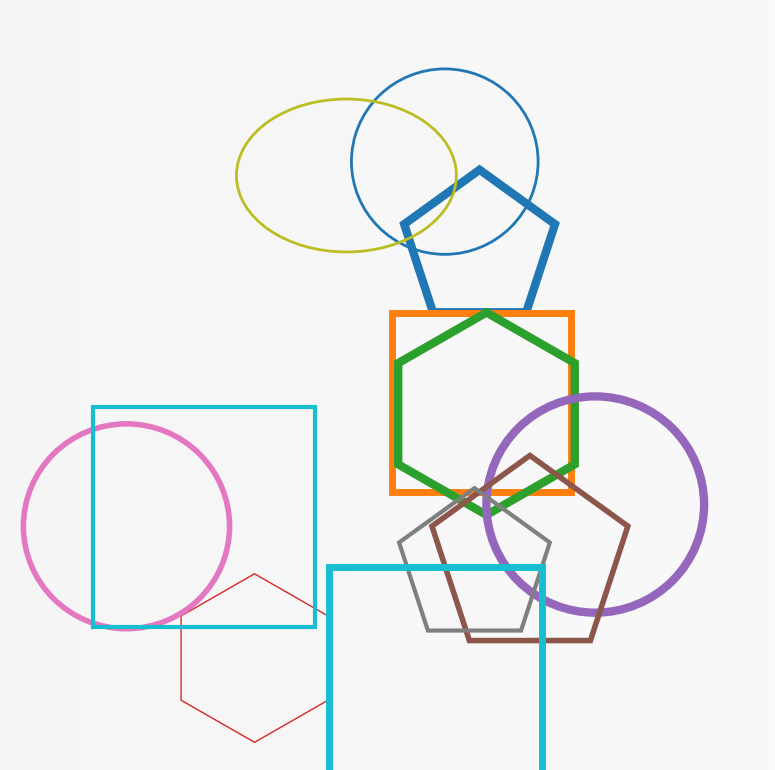[{"shape": "circle", "thickness": 1, "radius": 0.6, "center": [0.574, 0.79]}, {"shape": "pentagon", "thickness": 3, "radius": 0.51, "center": [0.619, 0.677]}, {"shape": "square", "thickness": 2.5, "radius": 0.58, "center": [0.621, 0.477]}, {"shape": "hexagon", "thickness": 3, "radius": 0.66, "center": [0.628, 0.463]}, {"shape": "hexagon", "thickness": 0.5, "radius": 0.55, "center": [0.328, 0.145]}, {"shape": "circle", "thickness": 3, "radius": 0.7, "center": [0.768, 0.345]}, {"shape": "pentagon", "thickness": 2, "radius": 0.66, "center": [0.684, 0.276]}, {"shape": "circle", "thickness": 2, "radius": 0.67, "center": [0.163, 0.317]}, {"shape": "pentagon", "thickness": 1.5, "radius": 0.51, "center": [0.612, 0.264]}, {"shape": "oval", "thickness": 1, "radius": 0.71, "center": [0.447, 0.772]}, {"shape": "square", "thickness": 1.5, "radius": 0.72, "center": [0.263, 0.329]}, {"shape": "square", "thickness": 2.5, "radius": 0.68, "center": [0.562, 0.127]}]